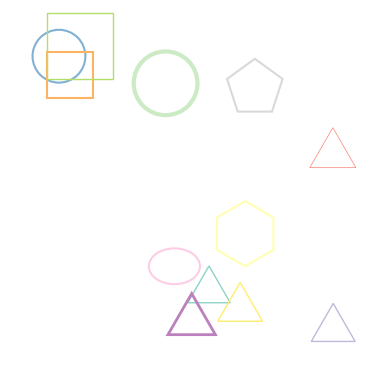[{"shape": "triangle", "thickness": 1, "radius": 0.32, "center": [0.543, 0.246]}, {"shape": "hexagon", "thickness": 1.5, "radius": 0.42, "center": [0.637, 0.393]}, {"shape": "triangle", "thickness": 1, "radius": 0.33, "center": [0.865, 0.146]}, {"shape": "triangle", "thickness": 0.5, "radius": 0.35, "center": [0.865, 0.599]}, {"shape": "circle", "thickness": 1.5, "radius": 0.34, "center": [0.153, 0.854]}, {"shape": "square", "thickness": 1.5, "radius": 0.3, "center": [0.182, 0.806]}, {"shape": "square", "thickness": 1, "radius": 0.43, "center": [0.208, 0.88]}, {"shape": "oval", "thickness": 1.5, "radius": 0.33, "center": [0.453, 0.308]}, {"shape": "pentagon", "thickness": 1.5, "radius": 0.38, "center": [0.662, 0.771]}, {"shape": "triangle", "thickness": 2, "radius": 0.36, "center": [0.498, 0.166]}, {"shape": "circle", "thickness": 3, "radius": 0.41, "center": [0.43, 0.784]}, {"shape": "triangle", "thickness": 1, "radius": 0.34, "center": [0.624, 0.199]}]